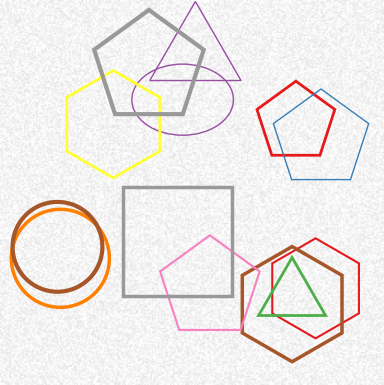[{"shape": "hexagon", "thickness": 1.5, "radius": 0.65, "center": [0.82, 0.251]}, {"shape": "pentagon", "thickness": 2, "radius": 0.53, "center": [0.769, 0.683]}, {"shape": "pentagon", "thickness": 1, "radius": 0.65, "center": [0.834, 0.639]}, {"shape": "triangle", "thickness": 2, "radius": 0.5, "center": [0.759, 0.231]}, {"shape": "oval", "thickness": 1, "radius": 0.66, "center": [0.474, 0.741]}, {"shape": "triangle", "thickness": 1, "radius": 0.68, "center": [0.507, 0.859]}, {"shape": "circle", "thickness": 2.5, "radius": 0.64, "center": [0.157, 0.329]}, {"shape": "hexagon", "thickness": 2, "radius": 0.7, "center": [0.294, 0.677]}, {"shape": "circle", "thickness": 3, "radius": 0.58, "center": [0.149, 0.359]}, {"shape": "hexagon", "thickness": 2.5, "radius": 0.75, "center": [0.759, 0.21]}, {"shape": "pentagon", "thickness": 1.5, "radius": 0.68, "center": [0.545, 0.253]}, {"shape": "square", "thickness": 2.5, "radius": 0.7, "center": [0.461, 0.373]}, {"shape": "pentagon", "thickness": 3, "radius": 0.75, "center": [0.387, 0.825]}]